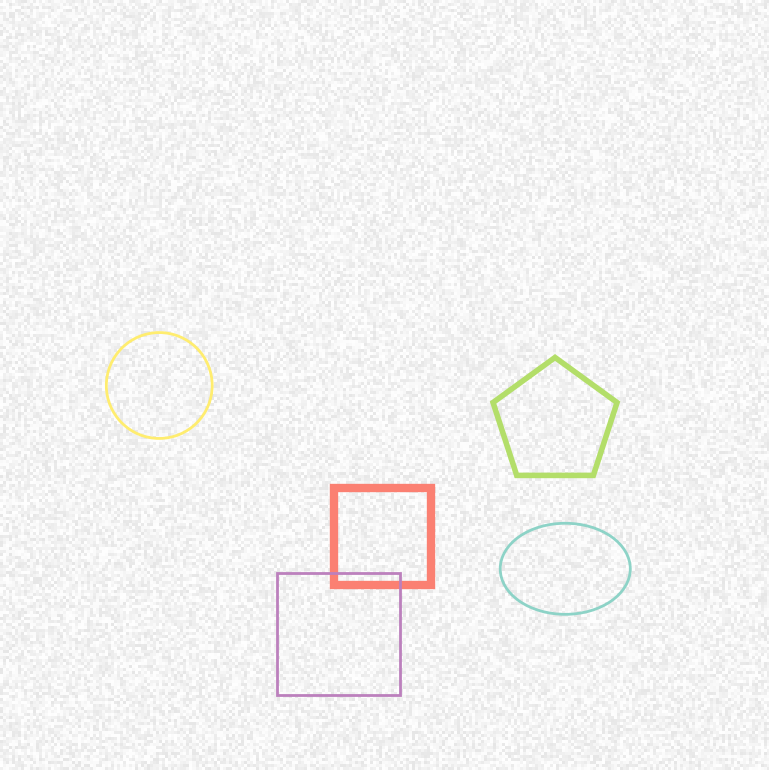[{"shape": "oval", "thickness": 1, "radius": 0.42, "center": [0.734, 0.261]}, {"shape": "square", "thickness": 3, "radius": 0.31, "center": [0.497, 0.303]}, {"shape": "pentagon", "thickness": 2, "radius": 0.42, "center": [0.721, 0.451]}, {"shape": "square", "thickness": 1, "radius": 0.4, "center": [0.44, 0.177]}, {"shape": "circle", "thickness": 1, "radius": 0.34, "center": [0.207, 0.499]}]